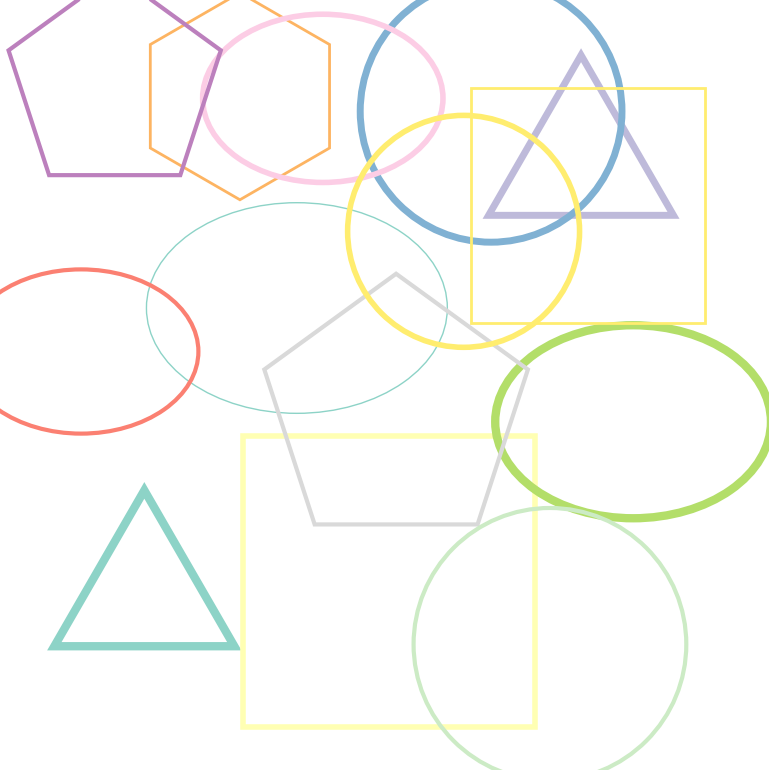[{"shape": "oval", "thickness": 0.5, "radius": 0.98, "center": [0.386, 0.6]}, {"shape": "triangle", "thickness": 3, "radius": 0.67, "center": [0.187, 0.228]}, {"shape": "square", "thickness": 2, "radius": 0.95, "center": [0.505, 0.245]}, {"shape": "triangle", "thickness": 2.5, "radius": 0.69, "center": [0.755, 0.79]}, {"shape": "oval", "thickness": 1.5, "radius": 0.76, "center": [0.105, 0.543]}, {"shape": "circle", "thickness": 2.5, "radius": 0.85, "center": [0.638, 0.855]}, {"shape": "hexagon", "thickness": 1, "radius": 0.67, "center": [0.312, 0.875]}, {"shape": "oval", "thickness": 3, "radius": 0.9, "center": [0.822, 0.452]}, {"shape": "oval", "thickness": 2, "radius": 0.78, "center": [0.419, 0.872]}, {"shape": "pentagon", "thickness": 1.5, "radius": 0.9, "center": [0.514, 0.465]}, {"shape": "pentagon", "thickness": 1.5, "radius": 0.72, "center": [0.149, 0.89]}, {"shape": "circle", "thickness": 1.5, "radius": 0.89, "center": [0.714, 0.163]}, {"shape": "square", "thickness": 1, "radius": 0.76, "center": [0.764, 0.733]}, {"shape": "circle", "thickness": 2, "radius": 0.75, "center": [0.602, 0.7]}]